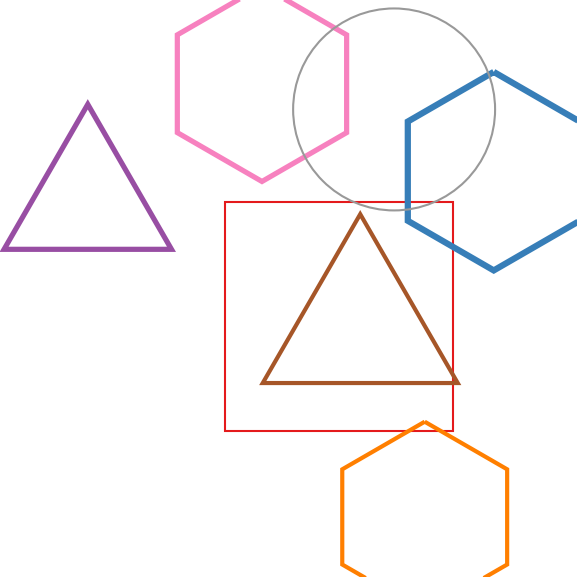[{"shape": "square", "thickness": 1, "radius": 0.99, "center": [0.587, 0.451]}, {"shape": "hexagon", "thickness": 3, "radius": 0.86, "center": [0.855, 0.703]}, {"shape": "triangle", "thickness": 2.5, "radius": 0.84, "center": [0.152, 0.651]}, {"shape": "hexagon", "thickness": 2, "radius": 0.82, "center": [0.735, 0.104]}, {"shape": "triangle", "thickness": 2, "radius": 0.97, "center": [0.624, 0.433]}, {"shape": "hexagon", "thickness": 2.5, "radius": 0.85, "center": [0.454, 0.854]}, {"shape": "circle", "thickness": 1, "radius": 0.87, "center": [0.682, 0.81]}]